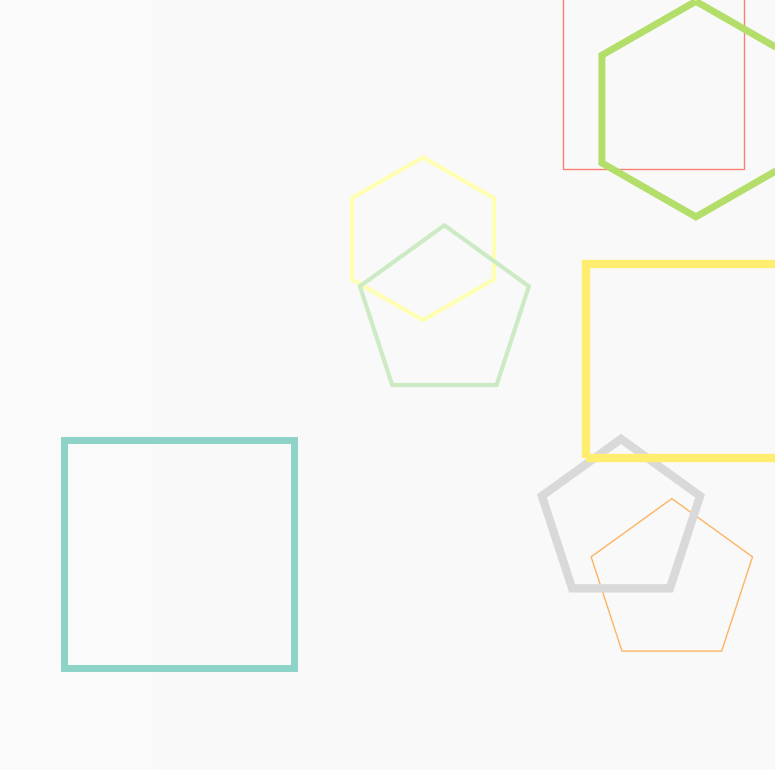[{"shape": "square", "thickness": 2.5, "radius": 0.74, "center": [0.231, 0.28]}, {"shape": "hexagon", "thickness": 1.5, "radius": 0.53, "center": [0.546, 0.69]}, {"shape": "square", "thickness": 0.5, "radius": 0.58, "center": [0.843, 0.898]}, {"shape": "pentagon", "thickness": 0.5, "radius": 0.55, "center": [0.867, 0.243]}, {"shape": "hexagon", "thickness": 2.5, "radius": 0.7, "center": [0.898, 0.858]}, {"shape": "pentagon", "thickness": 3, "radius": 0.54, "center": [0.801, 0.323]}, {"shape": "pentagon", "thickness": 1.5, "radius": 0.57, "center": [0.573, 0.593]}, {"shape": "square", "thickness": 3, "radius": 0.63, "center": [0.882, 0.531]}]